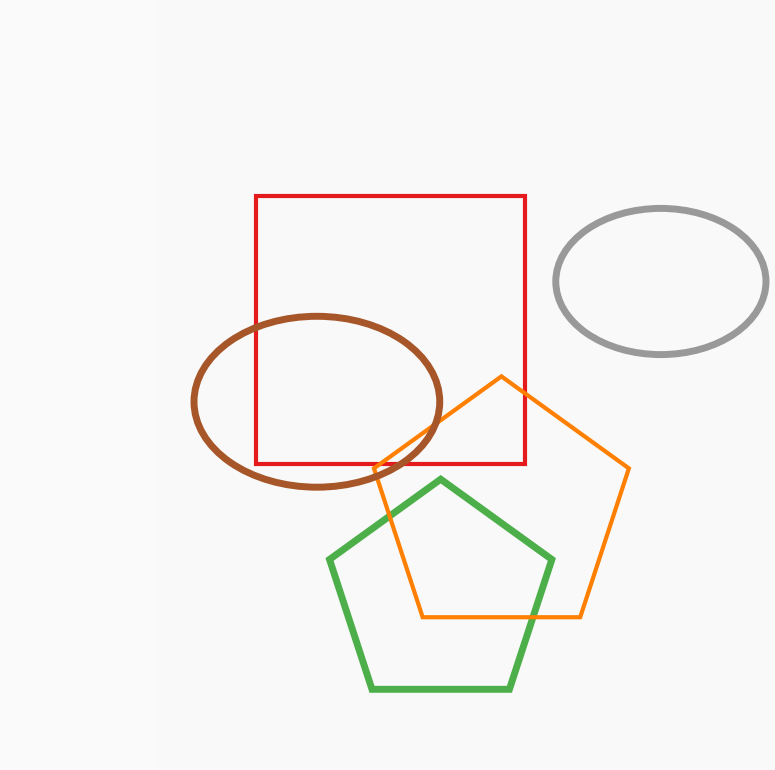[{"shape": "square", "thickness": 1.5, "radius": 0.87, "center": [0.504, 0.571]}, {"shape": "pentagon", "thickness": 2.5, "radius": 0.75, "center": [0.569, 0.227]}, {"shape": "pentagon", "thickness": 1.5, "radius": 0.86, "center": [0.647, 0.338]}, {"shape": "oval", "thickness": 2.5, "radius": 0.79, "center": [0.409, 0.478]}, {"shape": "oval", "thickness": 2.5, "radius": 0.68, "center": [0.853, 0.634]}]